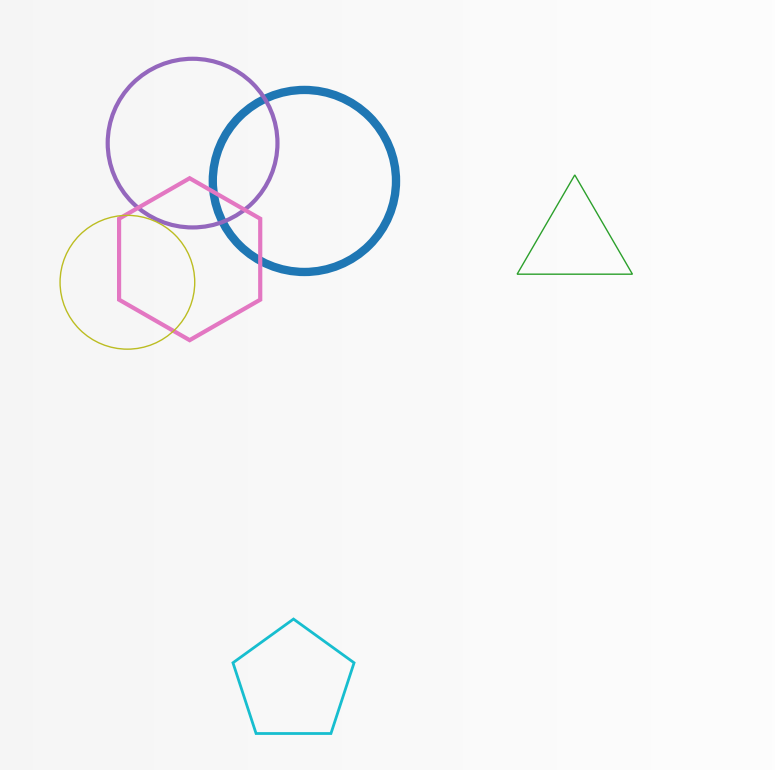[{"shape": "circle", "thickness": 3, "radius": 0.59, "center": [0.393, 0.765]}, {"shape": "triangle", "thickness": 0.5, "radius": 0.43, "center": [0.742, 0.687]}, {"shape": "circle", "thickness": 1.5, "radius": 0.55, "center": [0.248, 0.814]}, {"shape": "hexagon", "thickness": 1.5, "radius": 0.53, "center": [0.245, 0.663]}, {"shape": "circle", "thickness": 0.5, "radius": 0.43, "center": [0.164, 0.633]}, {"shape": "pentagon", "thickness": 1, "radius": 0.41, "center": [0.379, 0.114]}]